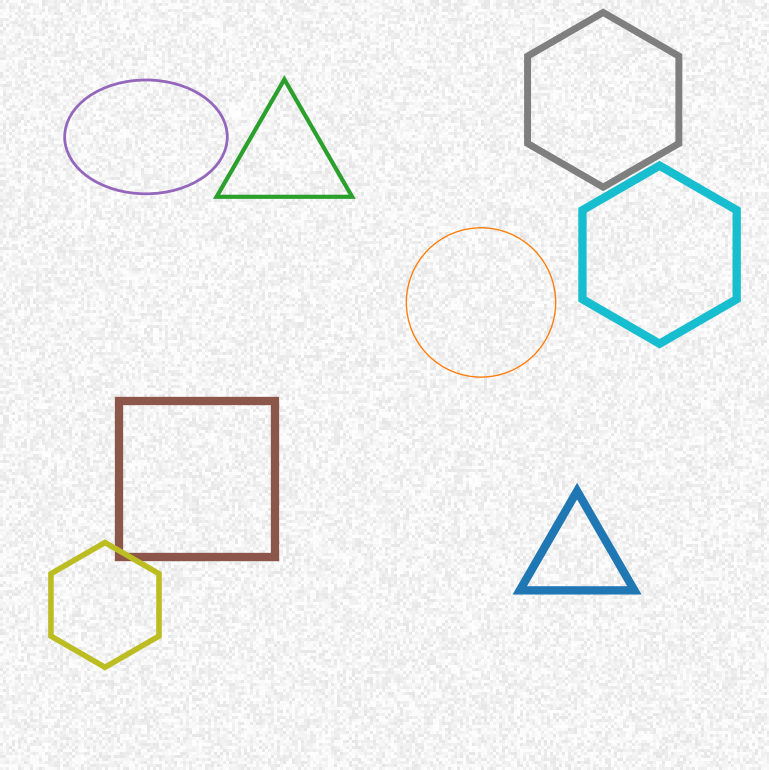[{"shape": "triangle", "thickness": 3, "radius": 0.43, "center": [0.749, 0.276]}, {"shape": "circle", "thickness": 0.5, "radius": 0.48, "center": [0.625, 0.607]}, {"shape": "triangle", "thickness": 1.5, "radius": 0.51, "center": [0.369, 0.795]}, {"shape": "oval", "thickness": 1, "radius": 0.53, "center": [0.19, 0.822]}, {"shape": "square", "thickness": 3, "radius": 0.51, "center": [0.256, 0.378]}, {"shape": "hexagon", "thickness": 2.5, "radius": 0.57, "center": [0.783, 0.87]}, {"shape": "hexagon", "thickness": 2, "radius": 0.41, "center": [0.136, 0.214]}, {"shape": "hexagon", "thickness": 3, "radius": 0.58, "center": [0.857, 0.669]}]